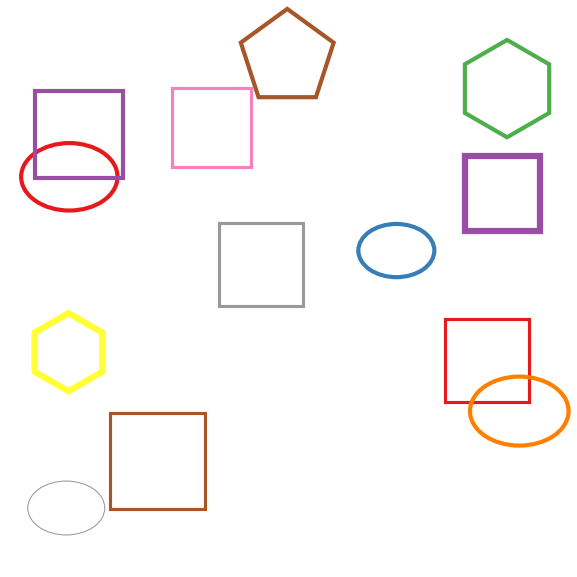[{"shape": "oval", "thickness": 2, "radius": 0.42, "center": [0.12, 0.693]}, {"shape": "square", "thickness": 1.5, "radius": 0.36, "center": [0.843, 0.375]}, {"shape": "oval", "thickness": 2, "radius": 0.33, "center": [0.686, 0.565]}, {"shape": "hexagon", "thickness": 2, "radius": 0.42, "center": [0.878, 0.846]}, {"shape": "square", "thickness": 3, "radius": 0.33, "center": [0.87, 0.664]}, {"shape": "square", "thickness": 2, "radius": 0.38, "center": [0.137, 0.766]}, {"shape": "oval", "thickness": 2, "radius": 0.43, "center": [0.899, 0.287]}, {"shape": "hexagon", "thickness": 3, "radius": 0.34, "center": [0.119, 0.389]}, {"shape": "pentagon", "thickness": 2, "radius": 0.42, "center": [0.497, 0.899]}, {"shape": "square", "thickness": 1.5, "radius": 0.41, "center": [0.273, 0.201]}, {"shape": "square", "thickness": 1.5, "radius": 0.34, "center": [0.366, 0.779]}, {"shape": "oval", "thickness": 0.5, "radius": 0.33, "center": [0.115, 0.119]}, {"shape": "square", "thickness": 1.5, "radius": 0.36, "center": [0.452, 0.541]}]